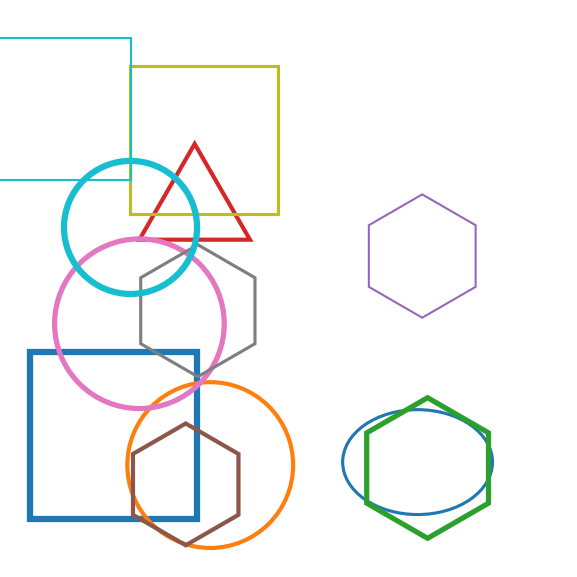[{"shape": "square", "thickness": 3, "radius": 0.72, "center": [0.197, 0.245]}, {"shape": "oval", "thickness": 1.5, "radius": 0.65, "center": [0.723, 0.199]}, {"shape": "circle", "thickness": 2, "radius": 0.72, "center": [0.364, 0.194]}, {"shape": "hexagon", "thickness": 2.5, "radius": 0.61, "center": [0.74, 0.189]}, {"shape": "triangle", "thickness": 2, "radius": 0.55, "center": [0.337, 0.639]}, {"shape": "hexagon", "thickness": 1, "radius": 0.53, "center": [0.731, 0.556]}, {"shape": "hexagon", "thickness": 2, "radius": 0.53, "center": [0.322, 0.16]}, {"shape": "circle", "thickness": 2.5, "radius": 0.73, "center": [0.241, 0.439]}, {"shape": "hexagon", "thickness": 1.5, "radius": 0.57, "center": [0.343, 0.461]}, {"shape": "square", "thickness": 1.5, "radius": 0.64, "center": [0.354, 0.757]}, {"shape": "square", "thickness": 1, "radius": 0.61, "center": [0.105, 0.811]}, {"shape": "circle", "thickness": 3, "radius": 0.58, "center": [0.226, 0.605]}]